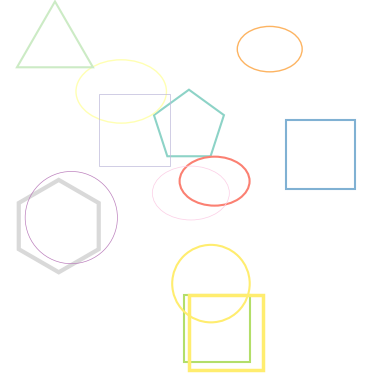[{"shape": "pentagon", "thickness": 1.5, "radius": 0.48, "center": [0.491, 0.671]}, {"shape": "oval", "thickness": 1, "radius": 0.59, "center": [0.315, 0.762]}, {"shape": "square", "thickness": 0.5, "radius": 0.46, "center": [0.349, 0.663]}, {"shape": "oval", "thickness": 1.5, "radius": 0.45, "center": [0.557, 0.529]}, {"shape": "square", "thickness": 1.5, "radius": 0.45, "center": [0.834, 0.599]}, {"shape": "oval", "thickness": 1, "radius": 0.42, "center": [0.701, 0.872]}, {"shape": "square", "thickness": 1.5, "radius": 0.43, "center": [0.563, 0.147]}, {"shape": "oval", "thickness": 0.5, "radius": 0.5, "center": [0.496, 0.499]}, {"shape": "hexagon", "thickness": 3, "radius": 0.6, "center": [0.153, 0.413]}, {"shape": "circle", "thickness": 0.5, "radius": 0.6, "center": [0.185, 0.435]}, {"shape": "triangle", "thickness": 1.5, "radius": 0.57, "center": [0.143, 0.882]}, {"shape": "square", "thickness": 2.5, "radius": 0.49, "center": [0.587, 0.137]}, {"shape": "circle", "thickness": 1.5, "radius": 0.5, "center": [0.548, 0.263]}]